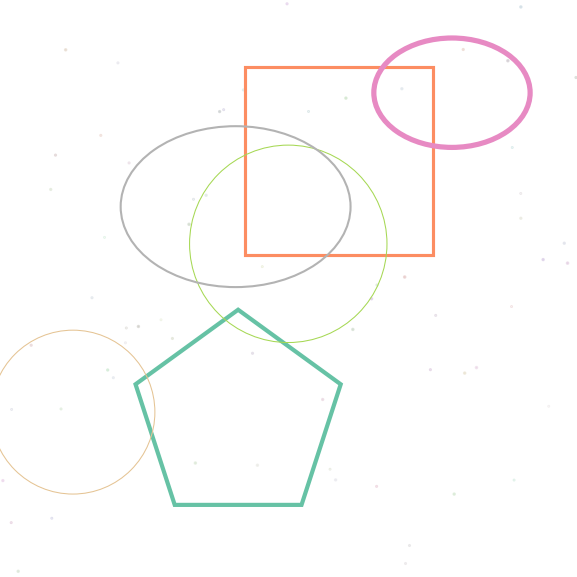[{"shape": "pentagon", "thickness": 2, "radius": 0.93, "center": [0.412, 0.276]}, {"shape": "square", "thickness": 1.5, "radius": 0.81, "center": [0.587, 0.72]}, {"shape": "oval", "thickness": 2.5, "radius": 0.68, "center": [0.783, 0.839]}, {"shape": "circle", "thickness": 0.5, "radius": 0.85, "center": [0.499, 0.577]}, {"shape": "circle", "thickness": 0.5, "radius": 0.71, "center": [0.126, 0.286]}, {"shape": "oval", "thickness": 1, "radius": 1.0, "center": [0.408, 0.641]}]